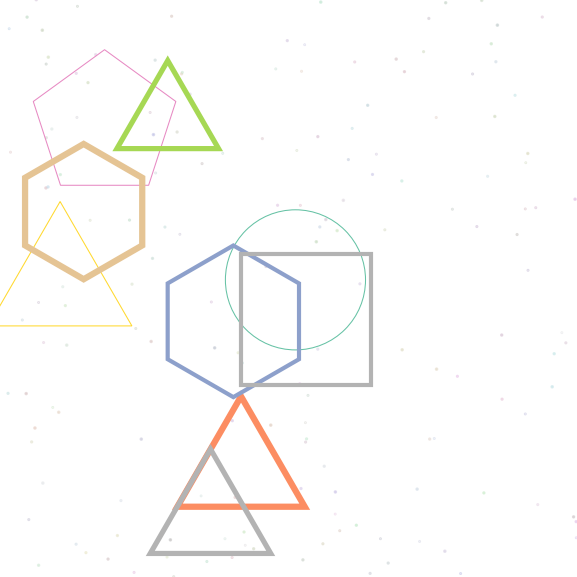[{"shape": "circle", "thickness": 0.5, "radius": 0.61, "center": [0.512, 0.515]}, {"shape": "triangle", "thickness": 3, "radius": 0.64, "center": [0.417, 0.185]}, {"shape": "hexagon", "thickness": 2, "radius": 0.66, "center": [0.404, 0.443]}, {"shape": "pentagon", "thickness": 0.5, "radius": 0.65, "center": [0.181, 0.783]}, {"shape": "triangle", "thickness": 2.5, "radius": 0.51, "center": [0.29, 0.793]}, {"shape": "triangle", "thickness": 0.5, "radius": 0.72, "center": [0.104, 0.507]}, {"shape": "hexagon", "thickness": 3, "radius": 0.59, "center": [0.145, 0.633]}, {"shape": "square", "thickness": 2, "radius": 0.57, "center": [0.53, 0.446]}, {"shape": "triangle", "thickness": 2.5, "radius": 0.6, "center": [0.364, 0.101]}]